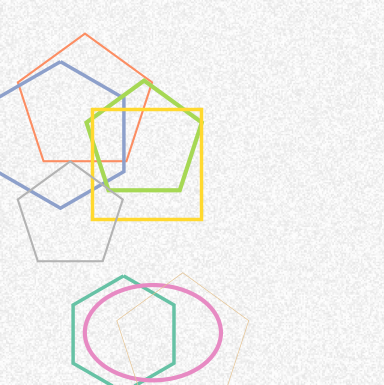[{"shape": "hexagon", "thickness": 2.5, "radius": 0.76, "center": [0.321, 0.132]}, {"shape": "pentagon", "thickness": 1.5, "radius": 0.92, "center": [0.221, 0.729]}, {"shape": "hexagon", "thickness": 2.5, "radius": 0.95, "center": [0.157, 0.65]}, {"shape": "oval", "thickness": 3, "radius": 0.88, "center": [0.397, 0.136]}, {"shape": "pentagon", "thickness": 3, "radius": 0.79, "center": [0.374, 0.633]}, {"shape": "square", "thickness": 2.5, "radius": 0.71, "center": [0.381, 0.574]}, {"shape": "pentagon", "thickness": 0.5, "radius": 0.9, "center": [0.475, 0.112]}, {"shape": "pentagon", "thickness": 1.5, "radius": 0.72, "center": [0.182, 0.438]}]